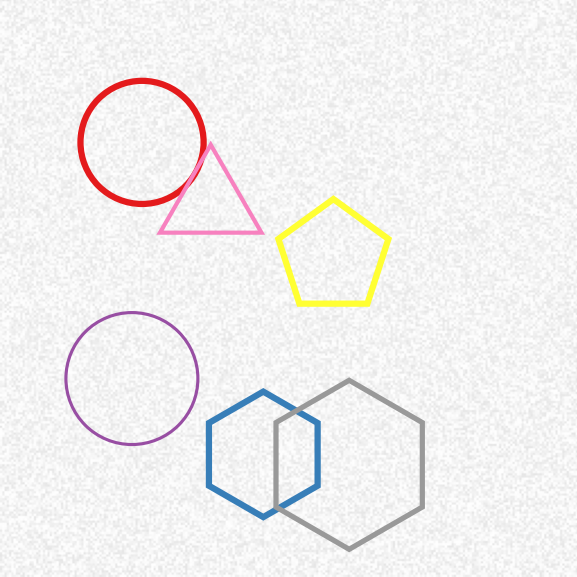[{"shape": "circle", "thickness": 3, "radius": 0.53, "center": [0.246, 0.753]}, {"shape": "hexagon", "thickness": 3, "radius": 0.54, "center": [0.456, 0.212]}, {"shape": "circle", "thickness": 1.5, "radius": 0.57, "center": [0.228, 0.344]}, {"shape": "pentagon", "thickness": 3, "radius": 0.5, "center": [0.577, 0.554]}, {"shape": "triangle", "thickness": 2, "radius": 0.51, "center": [0.365, 0.647]}, {"shape": "hexagon", "thickness": 2.5, "radius": 0.73, "center": [0.605, 0.194]}]